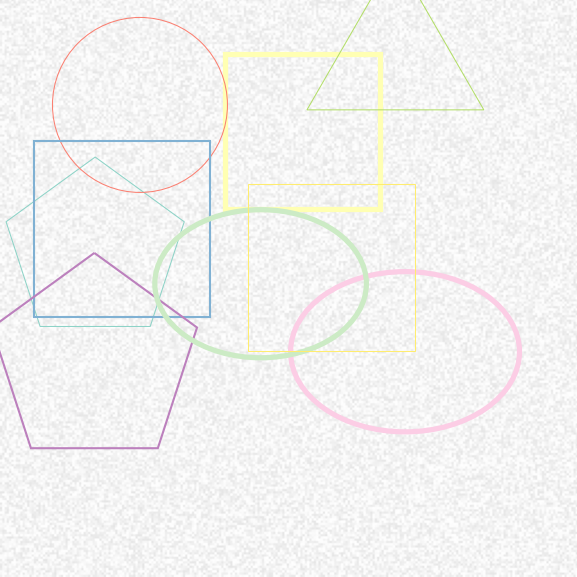[{"shape": "pentagon", "thickness": 0.5, "radius": 0.81, "center": [0.165, 0.565]}, {"shape": "square", "thickness": 2.5, "radius": 0.67, "center": [0.524, 0.772]}, {"shape": "circle", "thickness": 0.5, "radius": 0.76, "center": [0.242, 0.817]}, {"shape": "square", "thickness": 1, "radius": 0.76, "center": [0.212, 0.603]}, {"shape": "triangle", "thickness": 0.5, "radius": 0.88, "center": [0.685, 0.897]}, {"shape": "oval", "thickness": 2.5, "radius": 0.99, "center": [0.701, 0.39]}, {"shape": "pentagon", "thickness": 1, "radius": 0.93, "center": [0.163, 0.374]}, {"shape": "oval", "thickness": 2.5, "radius": 0.92, "center": [0.451, 0.508]}, {"shape": "square", "thickness": 0.5, "radius": 0.72, "center": [0.574, 0.536]}]